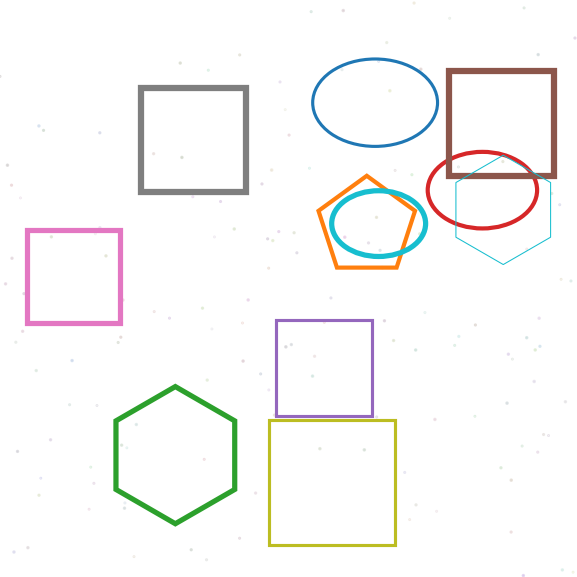[{"shape": "oval", "thickness": 1.5, "radius": 0.54, "center": [0.65, 0.821]}, {"shape": "pentagon", "thickness": 2, "radius": 0.44, "center": [0.635, 0.607]}, {"shape": "hexagon", "thickness": 2.5, "radius": 0.59, "center": [0.304, 0.211]}, {"shape": "oval", "thickness": 2, "radius": 0.47, "center": [0.835, 0.67]}, {"shape": "square", "thickness": 1.5, "radius": 0.41, "center": [0.561, 0.362]}, {"shape": "square", "thickness": 3, "radius": 0.46, "center": [0.868, 0.785]}, {"shape": "square", "thickness": 2.5, "radius": 0.4, "center": [0.128, 0.521]}, {"shape": "square", "thickness": 3, "radius": 0.45, "center": [0.335, 0.757]}, {"shape": "square", "thickness": 1.5, "radius": 0.54, "center": [0.575, 0.164]}, {"shape": "hexagon", "thickness": 0.5, "radius": 0.47, "center": [0.871, 0.636]}, {"shape": "oval", "thickness": 2.5, "radius": 0.41, "center": [0.656, 0.612]}]